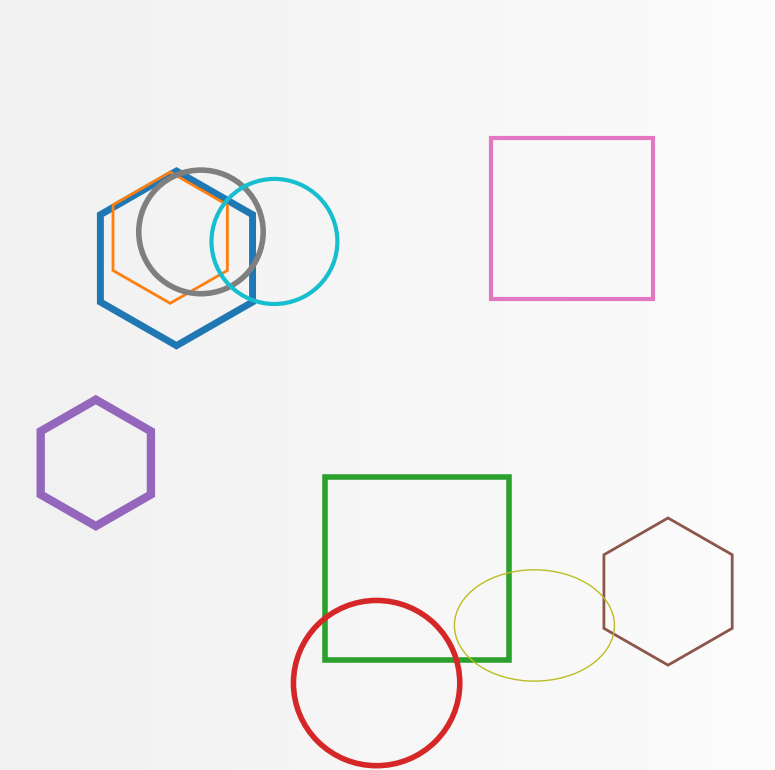[{"shape": "hexagon", "thickness": 2.5, "radius": 0.57, "center": [0.228, 0.664]}, {"shape": "hexagon", "thickness": 1, "radius": 0.43, "center": [0.22, 0.691]}, {"shape": "square", "thickness": 2, "radius": 0.59, "center": [0.538, 0.262]}, {"shape": "circle", "thickness": 2, "radius": 0.54, "center": [0.486, 0.113]}, {"shape": "hexagon", "thickness": 3, "radius": 0.41, "center": [0.124, 0.399]}, {"shape": "hexagon", "thickness": 1, "radius": 0.48, "center": [0.862, 0.232]}, {"shape": "square", "thickness": 1.5, "radius": 0.52, "center": [0.738, 0.716]}, {"shape": "circle", "thickness": 2, "radius": 0.4, "center": [0.259, 0.699]}, {"shape": "oval", "thickness": 0.5, "radius": 0.52, "center": [0.69, 0.188]}, {"shape": "circle", "thickness": 1.5, "radius": 0.41, "center": [0.354, 0.686]}]